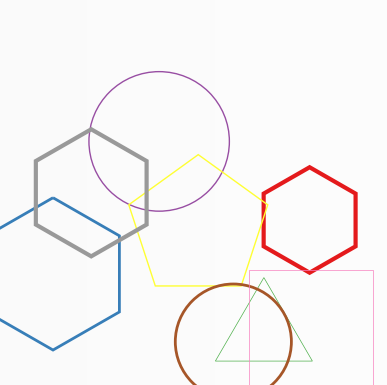[{"shape": "hexagon", "thickness": 3, "radius": 0.68, "center": [0.799, 0.429]}, {"shape": "hexagon", "thickness": 2, "radius": 0.99, "center": [0.137, 0.289]}, {"shape": "triangle", "thickness": 0.5, "radius": 0.72, "center": [0.681, 0.134]}, {"shape": "circle", "thickness": 1, "radius": 0.91, "center": [0.411, 0.633]}, {"shape": "pentagon", "thickness": 1, "radius": 0.94, "center": [0.512, 0.41]}, {"shape": "circle", "thickness": 2, "radius": 0.75, "center": [0.602, 0.113]}, {"shape": "square", "thickness": 0.5, "radius": 0.8, "center": [0.803, 0.137]}, {"shape": "hexagon", "thickness": 3, "radius": 0.83, "center": [0.235, 0.499]}]